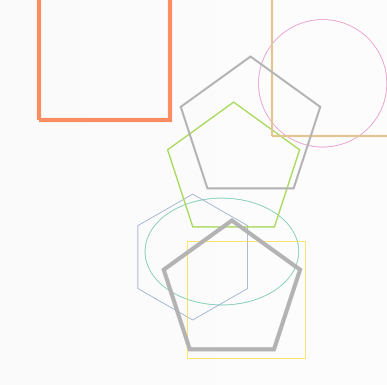[{"shape": "oval", "thickness": 0.5, "radius": 0.99, "center": [0.573, 0.347]}, {"shape": "square", "thickness": 3, "radius": 0.84, "center": [0.269, 0.856]}, {"shape": "hexagon", "thickness": 0.5, "radius": 0.82, "center": [0.497, 0.332]}, {"shape": "circle", "thickness": 0.5, "radius": 0.83, "center": [0.833, 0.784]}, {"shape": "pentagon", "thickness": 1, "radius": 0.9, "center": [0.603, 0.556]}, {"shape": "square", "thickness": 0.5, "radius": 0.76, "center": [0.634, 0.223]}, {"shape": "square", "thickness": 1.5, "radius": 0.92, "center": [0.886, 0.831]}, {"shape": "pentagon", "thickness": 1.5, "radius": 0.95, "center": [0.646, 0.664]}, {"shape": "pentagon", "thickness": 3, "radius": 0.92, "center": [0.598, 0.242]}]